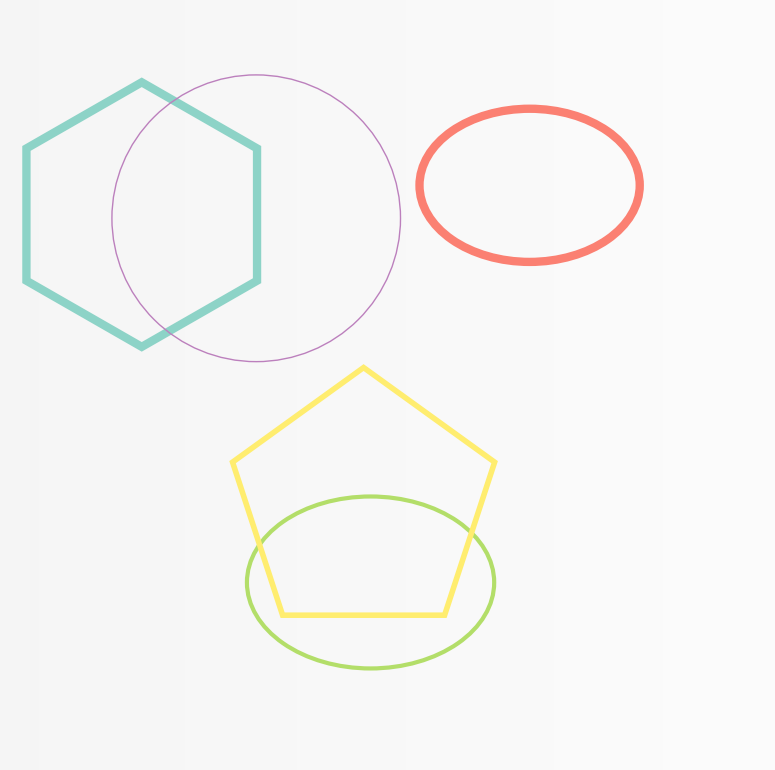[{"shape": "hexagon", "thickness": 3, "radius": 0.86, "center": [0.183, 0.721]}, {"shape": "oval", "thickness": 3, "radius": 0.71, "center": [0.683, 0.759]}, {"shape": "oval", "thickness": 1.5, "radius": 0.8, "center": [0.478, 0.244]}, {"shape": "circle", "thickness": 0.5, "radius": 0.93, "center": [0.331, 0.717]}, {"shape": "pentagon", "thickness": 2, "radius": 0.89, "center": [0.469, 0.345]}]